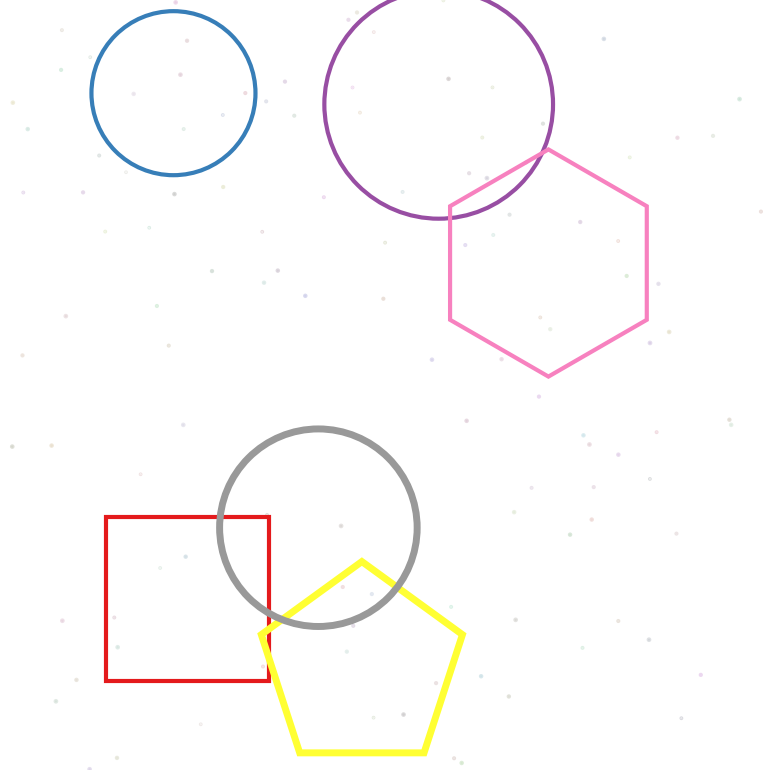[{"shape": "square", "thickness": 1.5, "radius": 0.53, "center": [0.244, 0.222]}, {"shape": "circle", "thickness": 1.5, "radius": 0.53, "center": [0.225, 0.879]}, {"shape": "circle", "thickness": 1.5, "radius": 0.74, "center": [0.57, 0.864]}, {"shape": "pentagon", "thickness": 2.5, "radius": 0.69, "center": [0.47, 0.133]}, {"shape": "hexagon", "thickness": 1.5, "radius": 0.74, "center": [0.712, 0.658]}, {"shape": "circle", "thickness": 2.5, "radius": 0.64, "center": [0.413, 0.315]}]